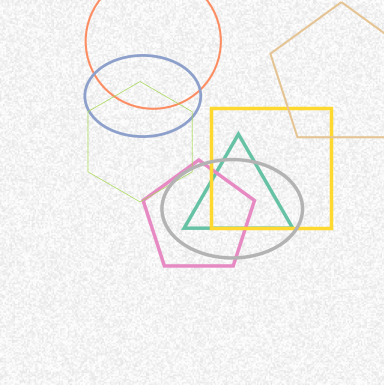[{"shape": "triangle", "thickness": 2.5, "radius": 0.81, "center": [0.619, 0.489]}, {"shape": "circle", "thickness": 1.5, "radius": 0.88, "center": [0.398, 0.893]}, {"shape": "oval", "thickness": 2, "radius": 0.75, "center": [0.371, 0.751]}, {"shape": "pentagon", "thickness": 2.5, "radius": 0.76, "center": [0.516, 0.432]}, {"shape": "hexagon", "thickness": 0.5, "radius": 0.78, "center": [0.364, 0.632]}, {"shape": "square", "thickness": 2.5, "radius": 0.78, "center": [0.703, 0.563]}, {"shape": "pentagon", "thickness": 1.5, "radius": 0.97, "center": [0.887, 0.801]}, {"shape": "oval", "thickness": 2.5, "radius": 0.91, "center": [0.603, 0.458]}]